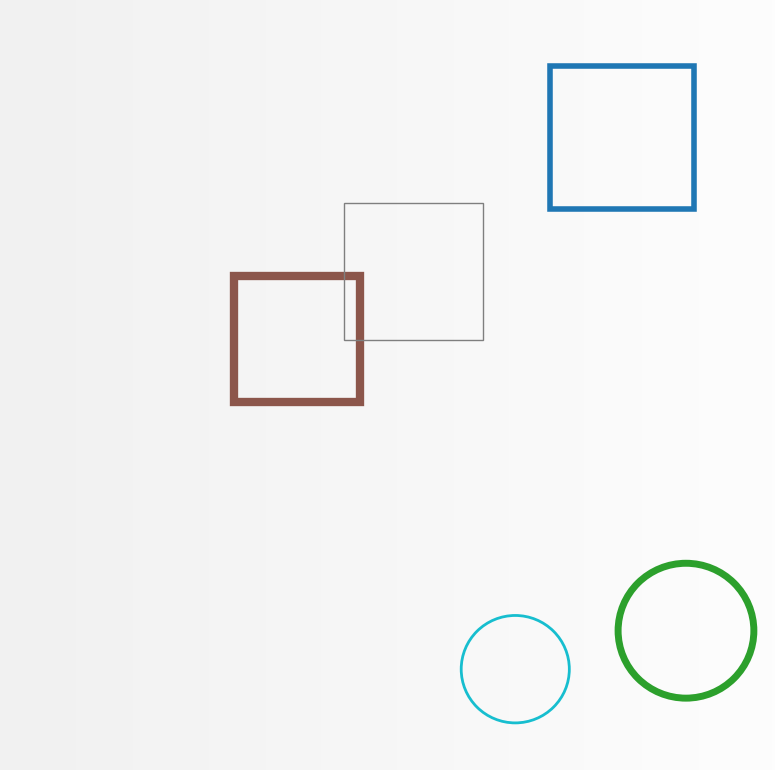[{"shape": "square", "thickness": 2, "radius": 0.46, "center": [0.803, 0.822]}, {"shape": "circle", "thickness": 2.5, "radius": 0.44, "center": [0.885, 0.181]}, {"shape": "square", "thickness": 3, "radius": 0.41, "center": [0.383, 0.56]}, {"shape": "square", "thickness": 0.5, "radius": 0.45, "center": [0.533, 0.647]}, {"shape": "circle", "thickness": 1, "radius": 0.35, "center": [0.665, 0.131]}]